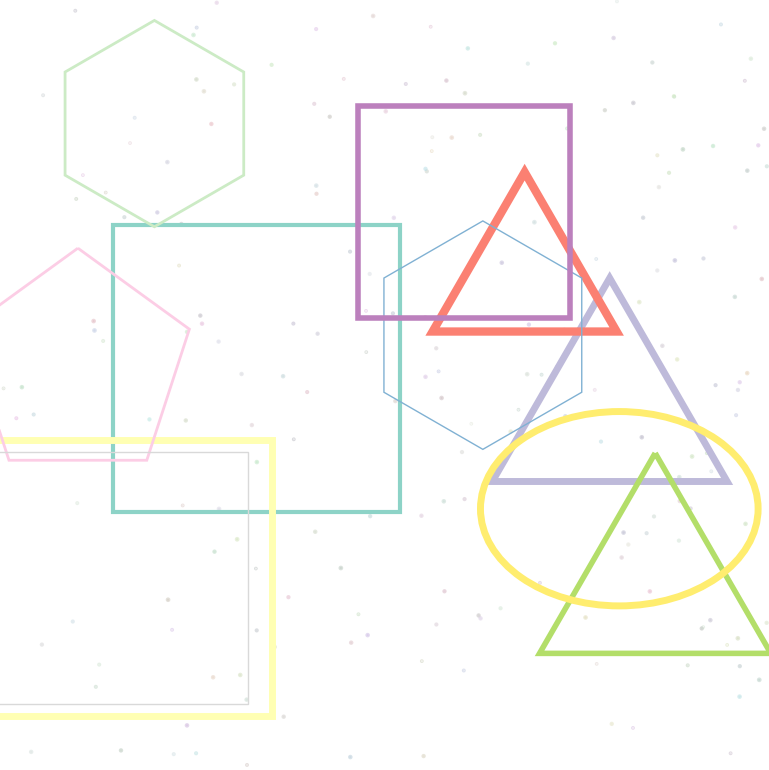[{"shape": "square", "thickness": 1.5, "radius": 0.93, "center": [0.333, 0.521]}, {"shape": "square", "thickness": 2.5, "radius": 0.9, "center": [0.174, 0.249]}, {"shape": "triangle", "thickness": 2.5, "radius": 0.88, "center": [0.792, 0.463]}, {"shape": "triangle", "thickness": 3, "radius": 0.69, "center": [0.681, 0.638]}, {"shape": "hexagon", "thickness": 0.5, "radius": 0.74, "center": [0.627, 0.565]}, {"shape": "triangle", "thickness": 2, "radius": 0.87, "center": [0.851, 0.238]}, {"shape": "pentagon", "thickness": 1, "radius": 0.76, "center": [0.101, 0.525]}, {"shape": "square", "thickness": 0.5, "radius": 0.82, "center": [0.158, 0.249]}, {"shape": "square", "thickness": 2, "radius": 0.69, "center": [0.603, 0.725]}, {"shape": "hexagon", "thickness": 1, "radius": 0.67, "center": [0.201, 0.839]}, {"shape": "oval", "thickness": 2.5, "radius": 0.9, "center": [0.804, 0.339]}]